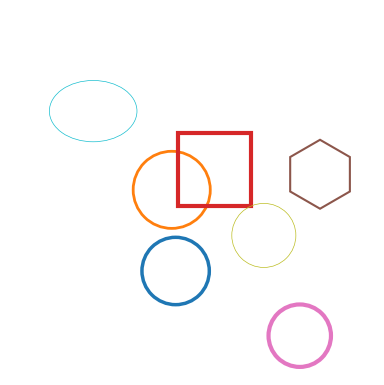[{"shape": "circle", "thickness": 2.5, "radius": 0.44, "center": [0.456, 0.296]}, {"shape": "circle", "thickness": 2, "radius": 0.5, "center": [0.446, 0.507]}, {"shape": "square", "thickness": 3, "radius": 0.47, "center": [0.557, 0.56]}, {"shape": "hexagon", "thickness": 1.5, "radius": 0.45, "center": [0.831, 0.547]}, {"shape": "circle", "thickness": 3, "radius": 0.41, "center": [0.779, 0.128]}, {"shape": "circle", "thickness": 0.5, "radius": 0.42, "center": [0.685, 0.389]}, {"shape": "oval", "thickness": 0.5, "radius": 0.57, "center": [0.242, 0.711]}]